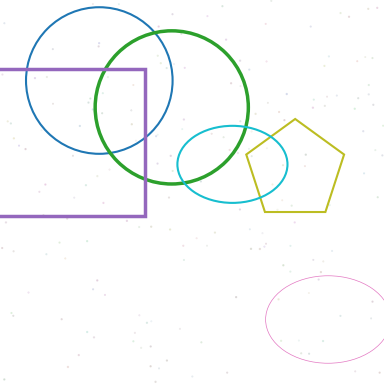[{"shape": "circle", "thickness": 1.5, "radius": 0.95, "center": [0.258, 0.791]}, {"shape": "circle", "thickness": 2.5, "radius": 0.99, "center": [0.446, 0.721]}, {"shape": "square", "thickness": 2.5, "radius": 0.96, "center": [0.187, 0.63]}, {"shape": "oval", "thickness": 0.5, "radius": 0.81, "center": [0.852, 0.17]}, {"shape": "pentagon", "thickness": 1.5, "radius": 0.67, "center": [0.767, 0.557]}, {"shape": "oval", "thickness": 1.5, "radius": 0.71, "center": [0.604, 0.573]}]